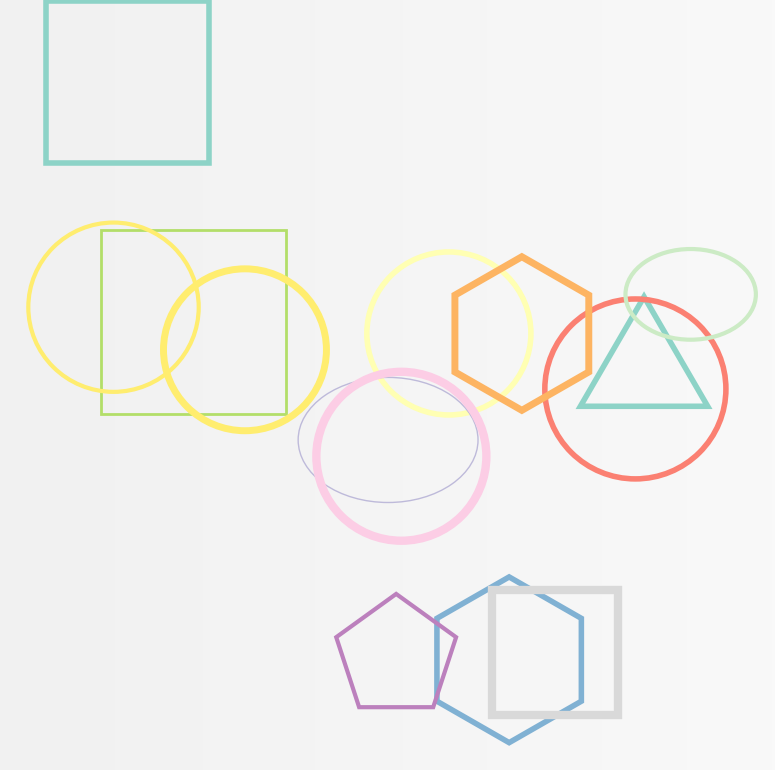[{"shape": "square", "thickness": 2, "radius": 0.52, "center": [0.164, 0.894]}, {"shape": "triangle", "thickness": 2, "radius": 0.47, "center": [0.831, 0.52]}, {"shape": "circle", "thickness": 2, "radius": 0.53, "center": [0.579, 0.567]}, {"shape": "oval", "thickness": 0.5, "radius": 0.58, "center": [0.501, 0.429]}, {"shape": "circle", "thickness": 2, "radius": 0.58, "center": [0.82, 0.495]}, {"shape": "hexagon", "thickness": 2, "radius": 0.54, "center": [0.657, 0.143]}, {"shape": "hexagon", "thickness": 2.5, "radius": 0.5, "center": [0.673, 0.567]}, {"shape": "square", "thickness": 1, "radius": 0.6, "center": [0.249, 0.582]}, {"shape": "circle", "thickness": 3, "radius": 0.55, "center": [0.518, 0.407]}, {"shape": "square", "thickness": 3, "radius": 0.41, "center": [0.716, 0.152]}, {"shape": "pentagon", "thickness": 1.5, "radius": 0.41, "center": [0.511, 0.147]}, {"shape": "oval", "thickness": 1.5, "radius": 0.42, "center": [0.891, 0.618]}, {"shape": "circle", "thickness": 2.5, "radius": 0.53, "center": [0.316, 0.546]}, {"shape": "circle", "thickness": 1.5, "radius": 0.55, "center": [0.146, 0.601]}]